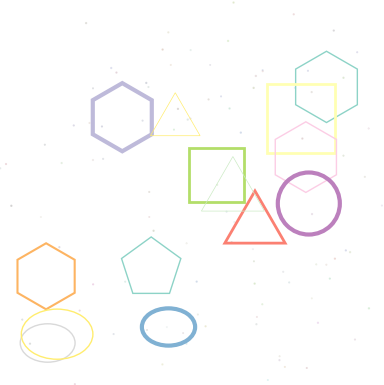[{"shape": "pentagon", "thickness": 1, "radius": 0.41, "center": [0.393, 0.304]}, {"shape": "hexagon", "thickness": 1, "radius": 0.46, "center": [0.848, 0.774]}, {"shape": "square", "thickness": 2, "radius": 0.45, "center": [0.782, 0.692]}, {"shape": "hexagon", "thickness": 3, "radius": 0.44, "center": [0.318, 0.696]}, {"shape": "triangle", "thickness": 2, "radius": 0.45, "center": [0.662, 0.414]}, {"shape": "oval", "thickness": 3, "radius": 0.35, "center": [0.438, 0.151]}, {"shape": "hexagon", "thickness": 1.5, "radius": 0.43, "center": [0.12, 0.282]}, {"shape": "square", "thickness": 2, "radius": 0.35, "center": [0.562, 0.545]}, {"shape": "hexagon", "thickness": 1, "radius": 0.46, "center": [0.794, 0.592]}, {"shape": "oval", "thickness": 1, "radius": 0.36, "center": [0.124, 0.109]}, {"shape": "circle", "thickness": 3, "radius": 0.4, "center": [0.802, 0.471]}, {"shape": "triangle", "thickness": 0.5, "radius": 0.47, "center": [0.605, 0.499]}, {"shape": "oval", "thickness": 1, "radius": 0.46, "center": [0.148, 0.132]}, {"shape": "triangle", "thickness": 0.5, "radius": 0.37, "center": [0.455, 0.685]}]